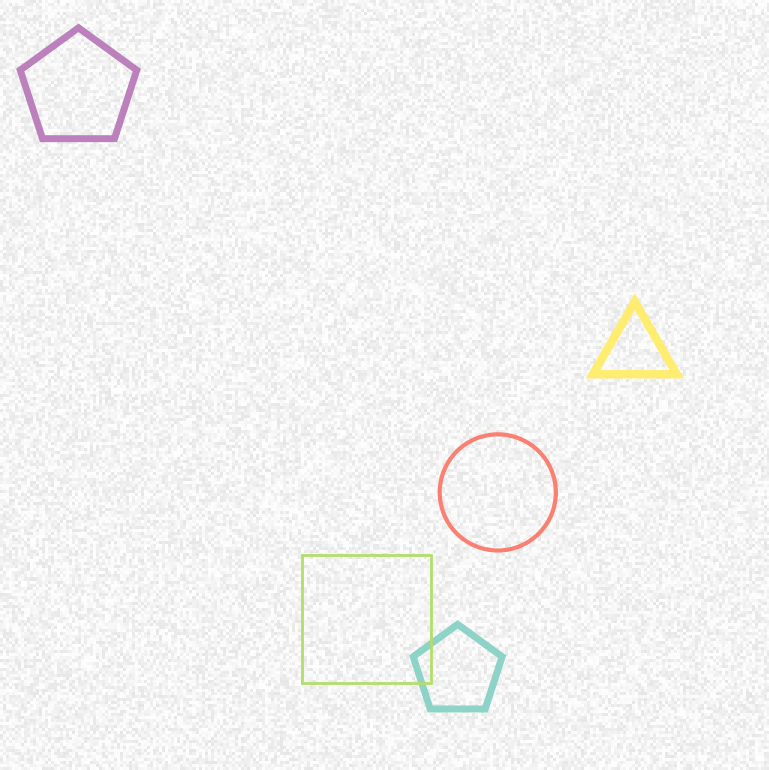[{"shape": "pentagon", "thickness": 2.5, "radius": 0.3, "center": [0.594, 0.128]}, {"shape": "circle", "thickness": 1.5, "radius": 0.38, "center": [0.646, 0.36]}, {"shape": "square", "thickness": 1, "radius": 0.42, "center": [0.476, 0.196]}, {"shape": "pentagon", "thickness": 2.5, "radius": 0.4, "center": [0.102, 0.884]}, {"shape": "triangle", "thickness": 3, "radius": 0.31, "center": [0.824, 0.545]}]